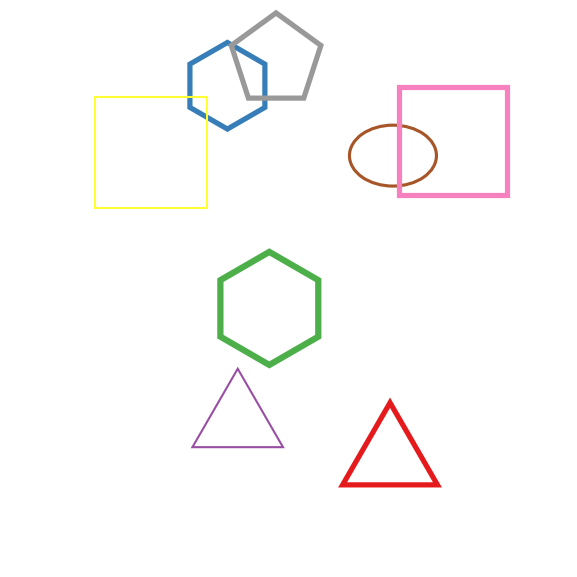[{"shape": "triangle", "thickness": 2.5, "radius": 0.47, "center": [0.675, 0.207]}, {"shape": "hexagon", "thickness": 2.5, "radius": 0.37, "center": [0.394, 0.851]}, {"shape": "hexagon", "thickness": 3, "radius": 0.49, "center": [0.466, 0.465]}, {"shape": "triangle", "thickness": 1, "radius": 0.45, "center": [0.412, 0.27]}, {"shape": "square", "thickness": 1, "radius": 0.48, "center": [0.261, 0.735]}, {"shape": "oval", "thickness": 1.5, "radius": 0.38, "center": [0.68, 0.73]}, {"shape": "square", "thickness": 2.5, "radius": 0.47, "center": [0.784, 0.754]}, {"shape": "pentagon", "thickness": 2.5, "radius": 0.41, "center": [0.478, 0.895]}]